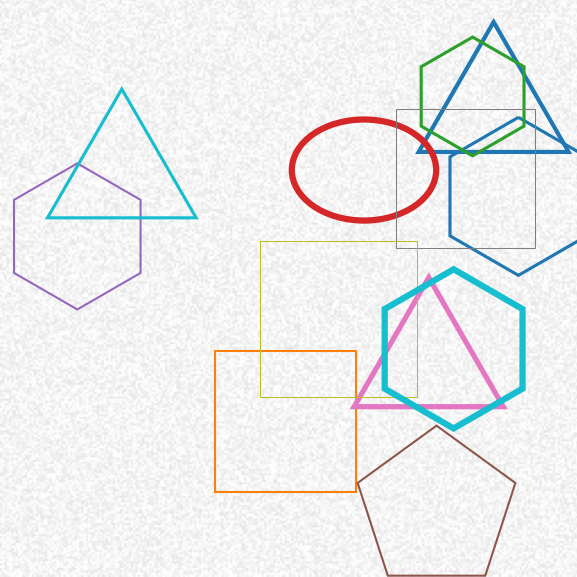[{"shape": "triangle", "thickness": 2, "radius": 0.75, "center": [0.855, 0.811]}, {"shape": "hexagon", "thickness": 1.5, "radius": 0.68, "center": [0.898, 0.659]}, {"shape": "square", "thickness": 1, "radius": 0.61, "center": [0.495, 0.269]}, {"shape": "hexagon", "thickness": 1.5, "radius": 0.51, "center": [0.818, 0.832]}, {"shape": "oval", "thickness": 3, "radius": 0.62, "center": [0.63, 0.705]}, {"shape": "hexagon", "thickness": 1, "radius": 0.63, "center": [0.134, 0.59]}, {"shape": "pentagon", "thickness": 1, "radius": 0.72, "center": [0.756, 0.118]}, {"shape": "triangle", "thickness": 2.5, "radius": 0.75, "center": [0.742, 0.369]}, {"shape": "square", "thickness": 0.5, "radius": 0.6, "center": [0.806, 0.69]}, {"shape": "square", "thickness": 0.5, "radius": 0.68, "center": [0.587, 0.447]}, {"shape": "triangle", "thickness": 1.5, "radius": 0.74, "center": [0.211, 0.696]}, {"shape": "hexagon", "thickness": 3, "radius": 0.69, "center": [0.785, 0.395]}]